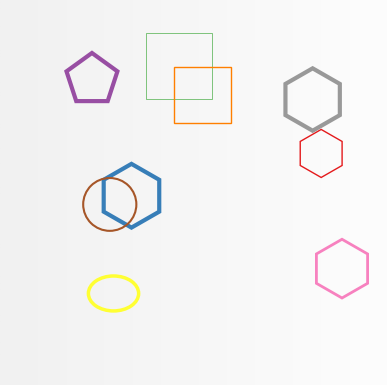[{"shape": "hexagon", "thickness": 1, "radius": 0.31, "center": [0.829, 0.601]}, {"shape": "hexagon", "thickness": 3, "radius": 0.41, "center": [0.339, 0.492]}, {"shape": "square", "thickness": 0.5, "radius": 0.43, "center": [0.461, 0.829]}, {"shape": "pentagon", "thickness": 3, "radius": 0.35, "center": [0.237, 0.793]}, {"shape": "square", "thickness": 1, "radius": 0.37, "center": [0.523, 0.753]}, {"shape": "oval", "thickness": 2.5, "radius": 0.32, "center": [0.293, 0.238]}, {"shape": "circle", "thickness": 1.5, "radius": 0.34, "center": [0.283, 0.469]}, {"shape": "hexagon", "thickness": 2, "radius": 0.38, "center": [0.883, 0.302]}, {"shape": "hexagon", "thickness": 3, "radius": 0.41, "center": [0.807, 0.742]}]